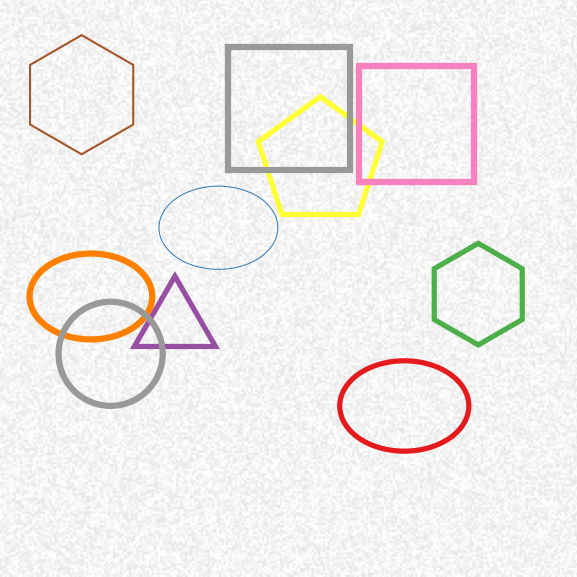[{"shape": "oval", "thickness": 2.5, "radius": 0.56, "center": [0.7, 0.296]}, {"shape": "oval", "thickness": 0.5, "radius": 0.51, "center": [0.378, 0.605]}, {"shape": "hexagon", "thickness": 2.5, "radius": 0.44, "center": [0.828, 0.49]}, {"shape": "triangle", "thickness": 2.5, "radius": 0.41, "center": [0.303, 0.44]}, {"shape": "oval", "thickness": 3, "radius": 0.53, "center": [0.157, 0.486]}, {"shape": "pentagon", "thickness": 2.5, "radius": 0.56, "center": [0.555, 0.719]}, {"shape": "hexagon", "thickness": 1, "radius": 0.52, "center": [0.141, 0.835]}, {"shape": "square", "thickness": 3, "radius": 0.5, "center": [0.722, 0.784]}, {"shape": "square", "thickness": 3, "radius": 0.53, "center": [0.501, 0.811]}, {"shape": "circle", "thickness": 3, "radius": 0.45, "center": [0.192, 0.387]}]